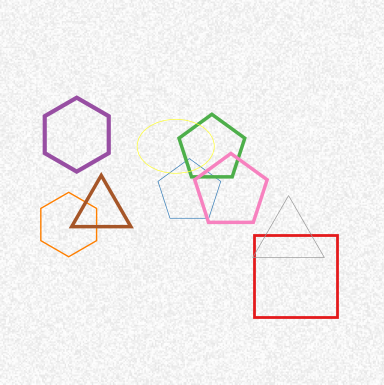[{"shape": "square", "thickness": 2, "radius": 0.54, "center": [0.767, 0.283]}, {"shape": "pentagon", "thickness": 0.5, "radius": 0.43, "center": [0.492, 0.502]}, {"shape": "pentagon", "thickness": 2.5, "radius": 0.45, "center": [0.55, 0.613]}, {"shape": "hexagon", "thickness": 3, "radius": 0.48, "center": [0.199, 0.65]}, {"shape": "hexagon", "thickness": 1, "radius": 0.42, "center": [0.178, 0.417]}, {"shape": "oval", "thickness": 0.5, "radius": 0.5, "center": [0.456, 0.62]}, {"shape": "triangle", "thickness": 2.5, "radius": 0.44, "center": [0.263, 0.456]}, {"shape": "pentagon", "thickness": 2.5, "radius": 0.49, "center": [0.6, 0.502]}, {"shape": "triangle", "thickness": 0.5, "radius": 0.54, "center": [0.75, 0.385]}]